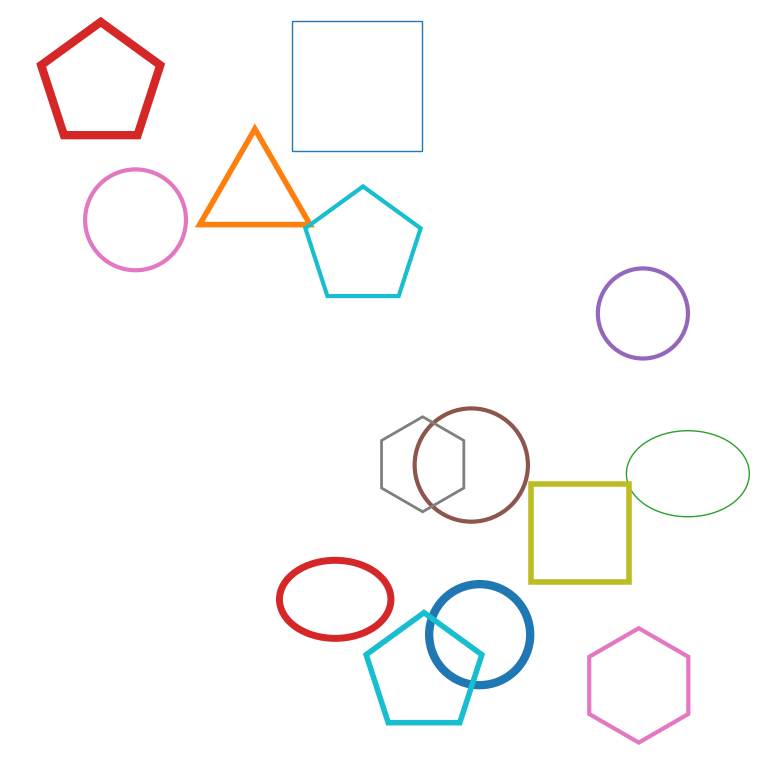[{"shape": "square", "thickness": 0.5, "radius": 0.42, "center": [0.464, 0.888]}, {"shape": "circle", "thickness": 3, "radius": 0.33, "center": [0.623, 0.176]}, {"shape": "triangle", "thickness": 2, "radius": 0.41, "center": [0.331, 0.75]}, {"shape": "oval", "thickness": 0.5, "radius": 0.4, "center": [0.893, 0.385]}, {"shape": "oval", "thickness": 2.5, "radius": 0.36, "center": [0.435, 0.222]}, {"shape": "pentagon", "thickness": 3, "radius": 0.41, "center": [0.131, 0.89]}, {"shape": "circle", "thickness": 1.5, "radius": 0.29, "center": [0.835, 0.593]}, {"shape": "circle", "thickness": 1.5, "radius": 0.37, "center": [0.612, 0.396]}, {"shape": "circle", "thickness": 1.5, "radius": 0.33, "center": [0.176, 0.715]}, {"shape": "hexagon", "thickness": 1.5, "radius": 0.37, "center": [0.83, 0.11]}, {"shape": "hexagon", "thickness": 1, "radius": 0.31, "center": [0.549, 0.397]}, {"shape": "square", "thickness": 2, "radius": 0.32, "center": [0.753, 0.307]}, {"shape": "pentagon", "thickness": 1.5, "radius": 0.39, "center": [0.471, 0.679]}, {"shape": "pentagon", "thickness": 2, "radius": 0.4, "center": [0.551, 0.125]}]